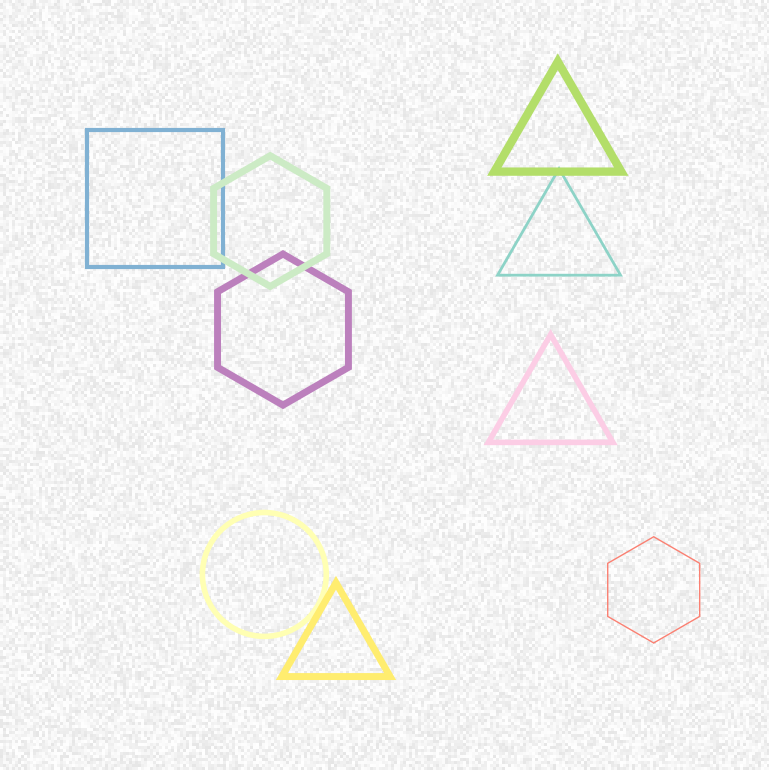[{"shape": "triangle", "thickness": 1, "radius": 0.46, "center": [0.726, 0.689]}, {"shape": "circle", "thickness": 2, "radius": 0.4, "center": [0.343, 0.254]}, {"shape": "hexagon", "thickness": 0.5, "radius": 0.34, "center": [0.849, 0.234]}, {"shape": "square", "thickness": 1.5, "radius": 0.44, "center": [0.201, 0.742]}, {"shape": "triangle", "thickness": 3, "radius": 0.48, "center": [0.724, 0.825]}, {"shape": "triangle", "thickness": 2, "radius": 0.47, "center": [0.715, 0.472]}, {"shape": "hexagon", "thickness": 2.5, "radius": 0.49, "center": [0.368, 0.572]}, {"shape": "hexagon", "thickness": 2.5, "radius": 0.42, "center": [0.351, 0.713]}, {"shape": "triangle", "thickness": 2.5, "radius": 0.41, "center": [0.436, 0.162]}]